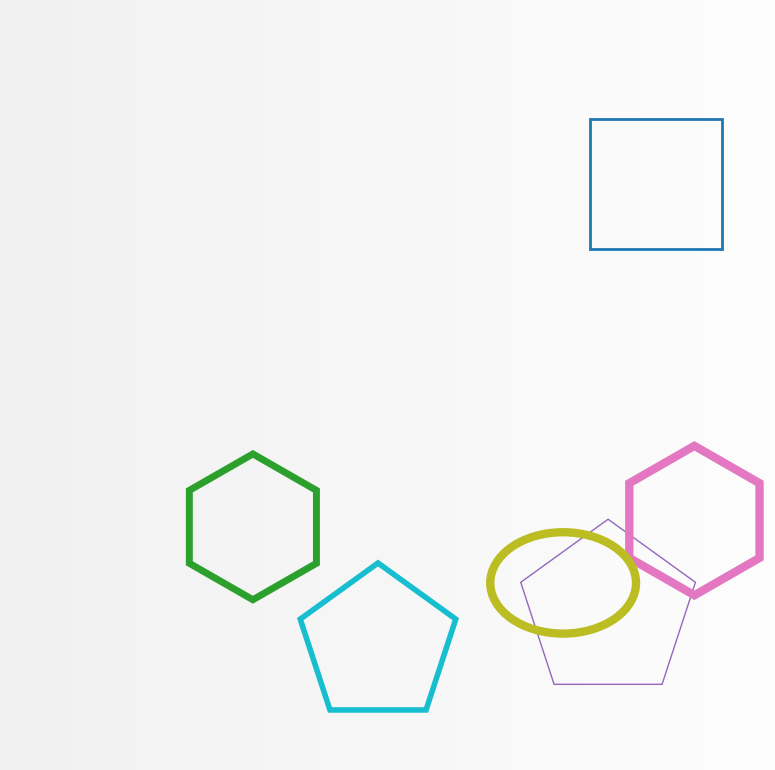[{"shape": "square", "thickness": 1, "radius": 0.42, "center": [0.846, 0.761]}, {"shape": "hexagon", "thickness": 2.5, "radius": 0.47, "center": [0.326, 0.316]}, {"shape": "pentagon", "thickness": 0.5, "radius": 0.59, "center": [0.785, 0.207]}, {"shape": "hexagon", "thickness": 3, "radius": 0.49, "center": [0.896, 0.324]}, {"shape": "oval", "thickness": 3, "radius": 0.47, "center": [0.727, 0.243]}, {"shape": "pentagon", "thickness": 2, "radius": 0.53, "center": [0.488, 0.163]}]